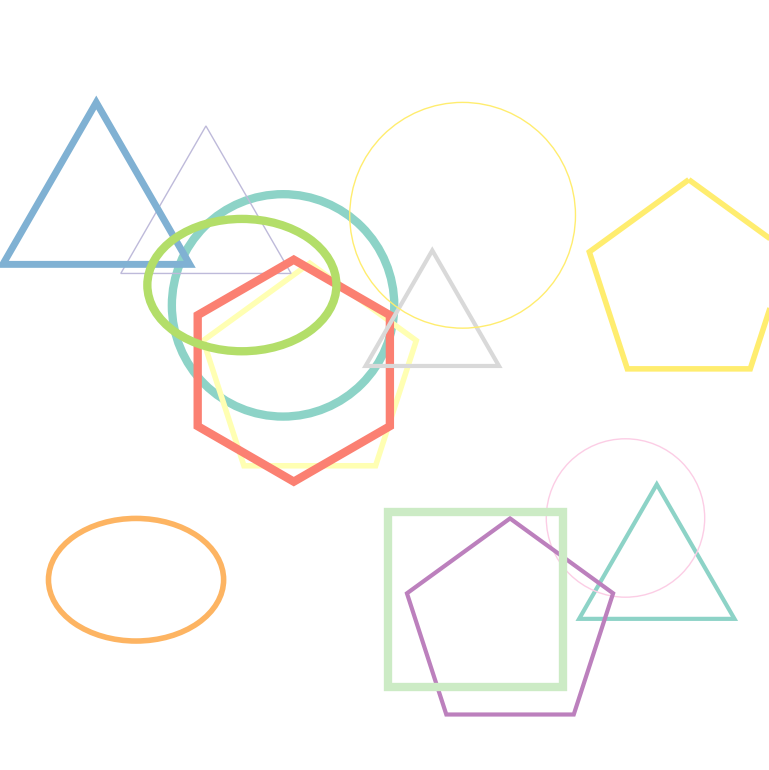[{"shape": "circle", "thickness": 3, "radius": 0.72, "center": [0.368, 0.603]}, {"shape": "triangle", "thickness": 1.5, "radius": 0.58, "center": [0.853, 0.255]}, {"shape": "pentagon", "thickness": 2, "radius": 0.73, "center": [0.402, 0.513]}, {"shape": "triangle", "thickness": 0.5, "radius": 0.64, "center": [0.267, 0.709]}, {"shape": "hexagon", "thickness": 3, "radius": 0.72, "center": [0.382, 0.519]}, {"shape": "triangle", "thickness": 2.5, "radius": 0.7, "center": [0.125, 0.727]}, {"shape": "oval", "thickness": 2, "radius": 0.57, "center": [0.177, 0.247]}, {"shape": "oval", "thickness": 3, "radius": 0.61, "center": [0.314, 0.63]}, {"shape": "circle", "thickness": 0.5, "radius": 0.51, "center": [0.812, 0.327]}, {"shape": "triangle", "thickness": 1.5, "radius": 0.5, "center": [0.561, 0.575]}, {"shape": "pentagon", "thickness": 1.5, "radius": 0.7, "center": [0.662, 0.186]}, {"shape": "square", "thickness": 3, "radius": 0.57, "center": [0.618, 0.221]}, {"shape": "pentagon", "thickness": 2, "radius": 0.68, "center": [0.895, 0.631]}, {"shape": "circle", "thickness": 0.5, "radius": 0.73, "center": [0.601, 0.72]}]